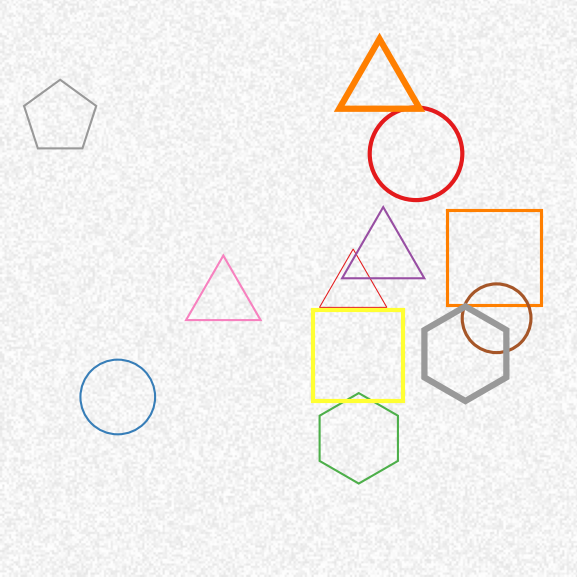[{"shape": "triangle", "thickness": 0.5, "radius": 0.34, "center": [0.612, 0.501]}, {"shape": "circle", "thickness": 2, "radius": 0.4, "center": [0.72, 0.733]}, {"shape": "circle", "thickness": 1, "radius": 0.32, "center": [0.204, 0.312]}, {"shape": "hexagon", "thickness": 1, "radius": 0.39, "center": [0.621, 0.24]}, {"shape": "triangle", "thickness": 1, "radius": 0.41, "center": [0.664, 0.558]}, {"shape": "triangle", "thickness": 3, "radius": 0.4, "center": [0.657, 0.851]}, {"shape": "square", "thickness": 1.5, "radius": 0.41, "center": [0.855, 0.553]}, {"shape": "square", "thickness": 2, "radius": 0.39, "center": [0.62, 0.384]}, {"shape": "circle", "thickness": 1.5, "radius": 0.3, "center": [0.86, 0.448]}, {"shape": "triangle", "thickness": 1, "radius": 0.37, "center": [0.387, 0.482]}, {"shape": "hexagon", "thickness": 3, "radius": 0.41, "center": [0.806, 0.387]}, {"shape": "pentagon", "thickness": 1, "radius": 0.33, "center": [0.104, 0.795]}]